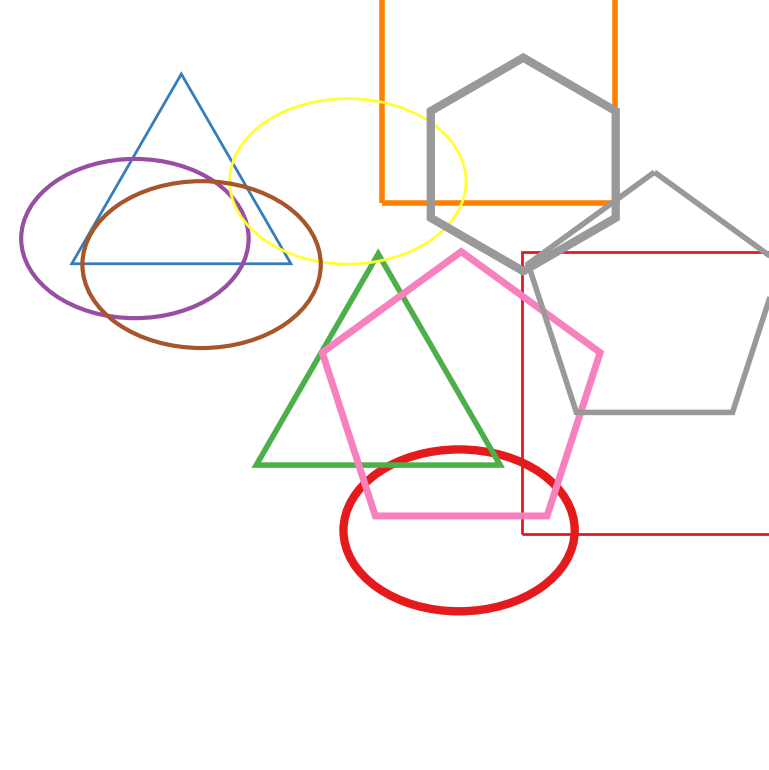[{"shape": "oval", "thickness": 3, "radius": 0.75, "center": [0.596, 0.311]}, {"shape": "square", "thickness": 1, "radius": 0.91, "center": [0.861, 0.49]}, {"shape": "triangle", "thickness": 1, "radius": 0.82, "center": [0.235, 0.74]}, {"shape": "triangle", "thickness": 2, "radius": 0.91, "center": [0.491, 0.487]}, {"shape": "oval", "thickness": 1.5, "radius": 0.74, "center": [0.175, 0.69]}, {"shape": "square", "thickness": 2, "radius": 0.76, "center": [0.647, 0.888]}, {"shape": "oval", "thickness": 1, "radius": 0.77, "center": [0.452, 0.764]}, {"shape": "oval", "thickness": 1.5, "radius": 0.77, "center": [0.262, 0.656]}, {"shape": "pentagon", "thickness": 2.5, "radius": 0.95, "center": [0.599, 0.483]}, {"shape": "pentagon", "thickness": 2, "radius": 0.86, "center": [0.85, 0.604]}, {"shape": "hexagon", "thickness": 3, "radius": 0.69, "center": [0.68, 0.786]}]